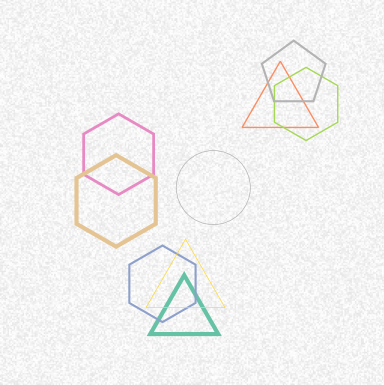[{"shape": "triangle", "thickness": 3, "radius": 0.51, "center": [0.478, 0.183]}, {"shape": "triangle", "thickness": 1, "radius": 0.57, "center": [0.728, 0.726]}, {"shape": "hexagon", "thickness": 1.5, "radius": 0.5, "center": [0.422, 0.263]}, {"shape": "hexagon", "thickness": 2, "radius": 0.52, "center": [0.308, 0.599]}, {"shape": "hexagon", "thickness": 1, "radius": 0.47, "center": [0.795, 0.73]}, {"shape": "triangle", "thickness": 0.5, "radius": 0.59, "center": [0.482, 0.26]}, {"shape": "hexagon", "thickness": 3, "radius": 0.59, "center": [0.302, 0.478]}, {"shape": "circle", "thickness": 0.5, "radius": 0.48, "center": [0.554, 0.513]}, {"shape": "pentagon", "thickness": 1.5, "radius": 0.44, "center": [0.763, 0.807]}]